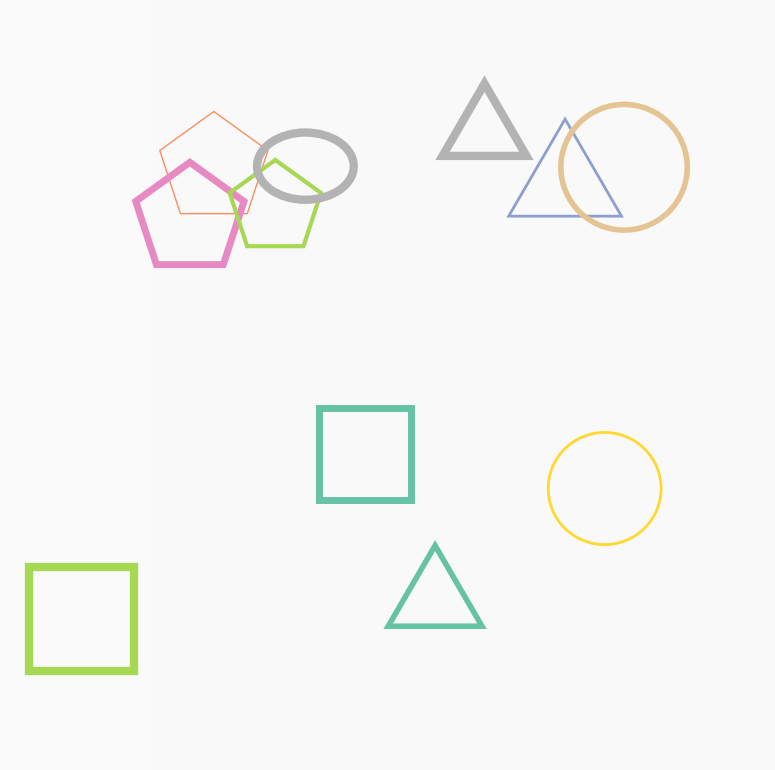[{"shape": "triangle", "thickness": 2, "radius": 0.35, "center": [0.561, 0.222]}, {"shape": "square", "thickness": 2.5, "radius": 0.3, "center": [0.472, 0.411]}, {"shape": "pentagon", "thickness": 0.5, "radius": 0.37, "center": [0.276, 0.782]}, {"shape": "triangle", "thickness": 1, "radius": 0.42, "center": [0.729, 0.761]}, {"shape": "pentagon", "thickness": 2.5, "radius": 0.37, "center": [0.245, 0.716]}, {"shape": "square", "thickness": 3, "radius": 0.34, "center": [0.106, 0.196]}, {"shape": "pentagon", "thickness": 1.5, "radius": 0.31, "center": [0.355, 0.73]}, {"shape": "circle", "thickness": 1, "radius": 0.36, "center": [0.78, 0.366]}, {"shape": "circle", "thickness": 2, "radius": 0.41, "center": [0.805, 0.783]}, {"shape": "triangle", "thickness": 3, "radius": 0.31, "center": [0.625, 0.829]}, {"shape": "oval", "thickness": 3, "radius": 0.31, "center": [0.394, 0.784]}]